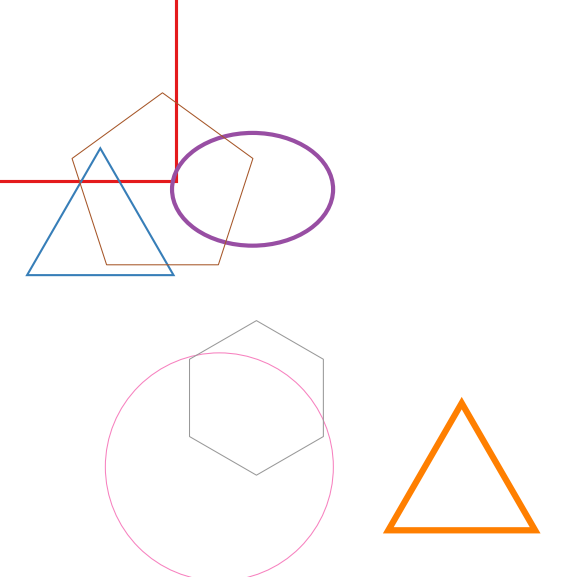[{"shape": "square", "thickness": 1.5, "radius": 0.98, "center": [0.109, 0.883]}, {"shape": "triangle", "thickness": 1, "radius": 0.73, "center": [0.174, 0.596]}, {"shape": "oval", "thickness": 2, "radius": 0.7, "center": [0.437, 0.671]}, {"shape": "triangle", "thickness": 3, "radius": 0.73, "center": [0.8, 0.154]}, {"shape": "pentagon", "thickness": 0.5, "radius": 0.82, "center": [0.281, 0.674]}, {"shape": "circle", "thickness": 0.5, "radius": 0.99, "center": [0.38, 0.191]}, {"shape": "hexagon", "thickness": 0.5, "radius": 0.67, "center": [0.444, 0.31]}]